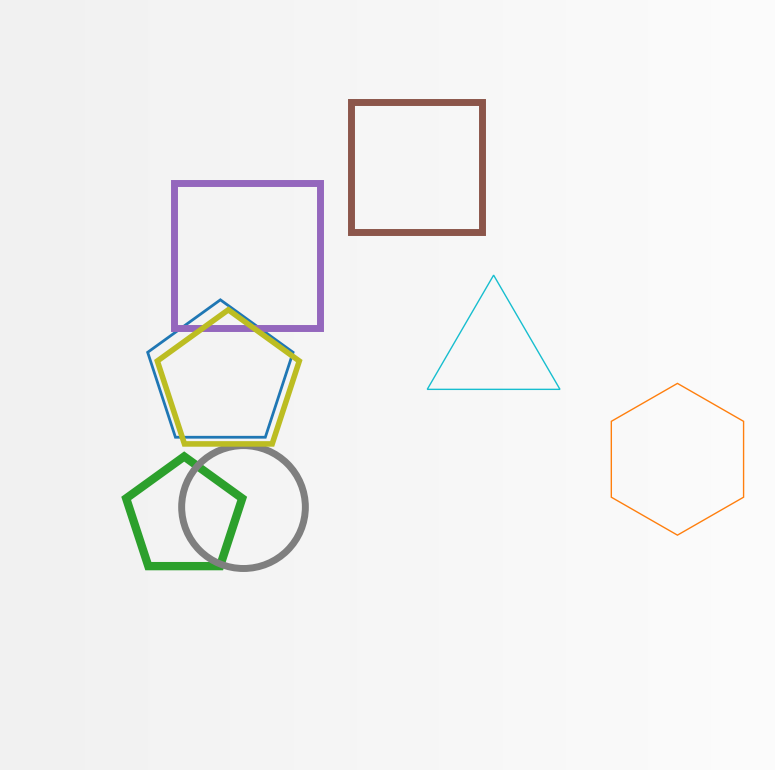[{"shape": "pentagon", "thickness": 1, "radius": 0.49, "center": [0.284, 0.512]}, {"shape": "hexagon", "thickness": 0.5, "radius": 0.49, "center": [0.874, 0.404]}, {"shape": "pentagon", "thickness": 3, "radius": 0.39, "center": [0.238, 0.328]}, {"shape": "square", "thickness": 2.5, "radius": 0.47, "center": [0.319, 0.668]}, {"shape": "square", "thickness": 2.5, "radius": 0.42, "center": [0.538, 0.783]}, {"shape": "circle", "thickness": 2.5, "radius": 0.4, "center": [0.314, 0.341]}, {"shape": "pentagon", "thickness": 2, "radius": 0.48, "center": [0.295, 0.501]}, {"shape": "triangle", "thickness": 0.5, "radius": 0.49, "center": [0.637, 0.544]}]